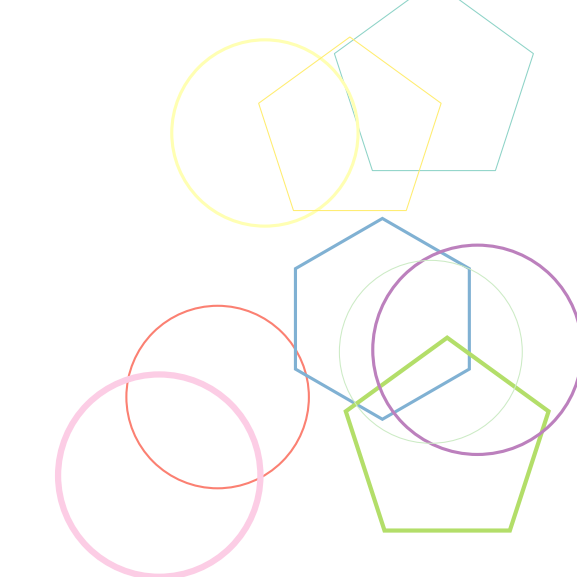[{"shape": "pentagon", "thickness": 0.5, "radius": 0.91, "center": [0.751, 0.85]}, {"shape": "circle", "thickness": 1.5, "radius": 0.81, "center": [0.459, 0.769]}, {"shape": "circle", "thickness": 1, "radius": 0.79, "center": [0.377, 0.312]}, {"shape": "hexagon", "thickness": 1.5, "radius": 0.87, "center": [0.662, 0.447]}, {"shape": "pentagon", "thickness": 2, "radius": 0.92, "center": [0.774, 0.23]}, {"shape": "circle", "thickness": 3, "radius": 0.88, "center": [0.276, 0.176]}, {"shape": "circle", "thickness": 1.5, "radius": 0.91, "center": [0.827, 0.393]}, {"shape": "circle", "thickness": 0.5, "radius": 0.79, "center": [0.746, 0.39]}, {"shape": "pentagon", "thickness": 0.5, "radius": 0.83, "center": [0.606, 0.769]}]